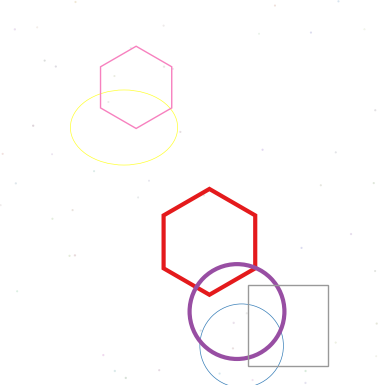[{"shape": "hexagon", "thickness": 3, "radius": 0.69, "center": [0.544, 0.372]}, {"shape": "circle", "thickness": 0.5, "radius": 0.54, "center": [0.628, 0.102]}, {"shape": "circle", "thickness": 3, "radius": 0.62, "center": [0.616, 0.191]}, {"shape": "oval", "thickness": 0.5, "radius": 0.7, "center": [0.322, 0.669]}, {"shape": "hexagon", "thickness": 1, "radius": 0.53, "center": [0.354, 0.773]}, {"shape": "square", "thickness": 1, "radius": 0.52, "center": [0.748, 0.154]}]